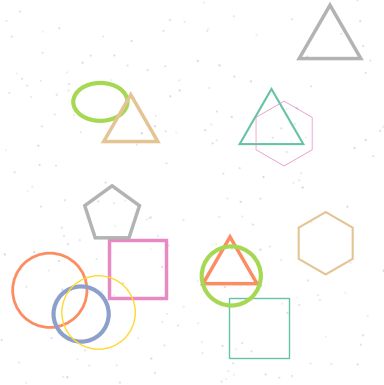[{"shape": "triangle", "thickness": 1.5, "radius": 0.48, "center": [0.705, 0.673]}, {"shape": "square", "thickness": 1, "radius": 0.39, "center": [0.672, 0.149]}, {"shape": "triangle", "thickness": 2.5, "radius": 0.4, "center": [0.597, 0.304]}, {"shape": "circle", "thickness": 2, "radius": 0.48, "center": [0.129, 0.246]}, {"shape": "circle", "thickness": 3, "radius": 0.36, "center": [0.211, 0.184]}, {"shape": "hexagon", "thickness": 0.5, "radius": 0.42, "center": [0.738, 0.653]}, {"shape": "square", "thickness": 2.5, "radius": 0.37, "center": [0.358, 0.302]}, {"shape": "oval", "thickness": 3, "radius": 0.35, "center": [0.261, 0.735]}, {"shape": "circle", "thickness": 3, "radius": 0.38, "center": [0.601, 0.283]}, {"shape": "circle", "thickness": 1, "radius": 0.48, "center": [0.256, 0.188]}, {"shape": "hexagon", "thickness": 1.5, "radius": 0.41, "center": [0.846, 0.368]}, {"shape": "triangle", "thickness": 2.5, "radius": 0.41, "center": [0.34, 0.673]}, {"shape": "pentagon", "thickness": 2.5, "radius": 0.37, "center": [0.291, 0.443]}, {"shape": "triangle", "thickness": 2.5, "radius": 0.46, "center": [0.857, 0.894]}]